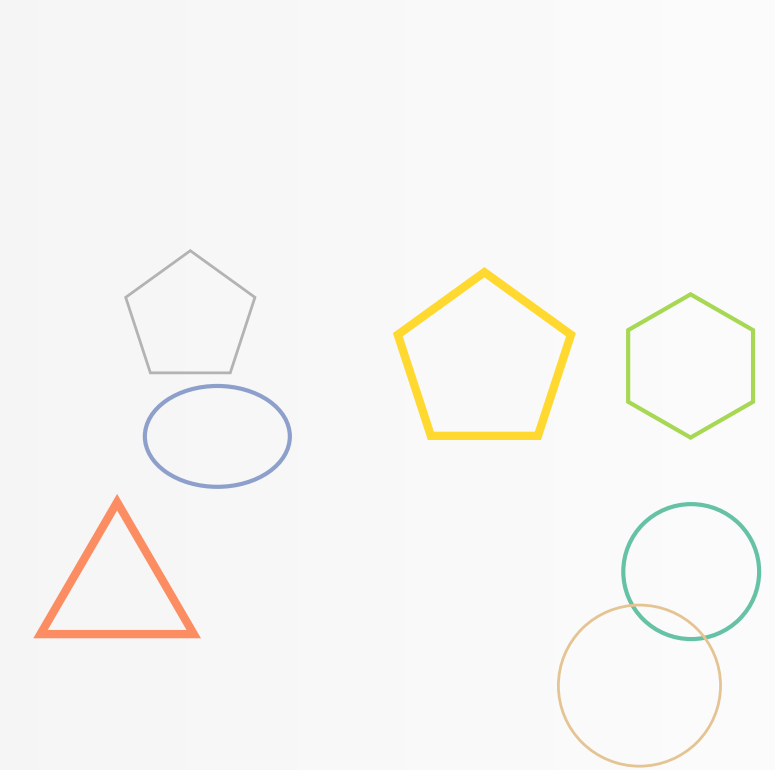[{"shape": "circle", "thickness": 1.5, "radius": 0.44, "center": [0.892, 0.258]}, {"shape": "triangle", "thickness": 3, "radius": 0.57, "center": [0.151, 0.234]}, {"shape": "oval", "thickness": 1.5, "radius": 0.47, "center": [0.28, 0.433]}, {"shape": "hexagon", "thickness": 1.5, "radius": 0.47, "center": [0.891, 0.525]}, {"shape": "pentagon", "thickness": 3, "radius": 0.59, "center": [0.625, 0.529]}, {"shape": "circle", "thickness": 1, "radius": 0.52, "center": [0.825, 0.11]}, {"shape": "pentagon", "thickness": 1, "radius": 0.44, "center": [0.246, 0.587]}]